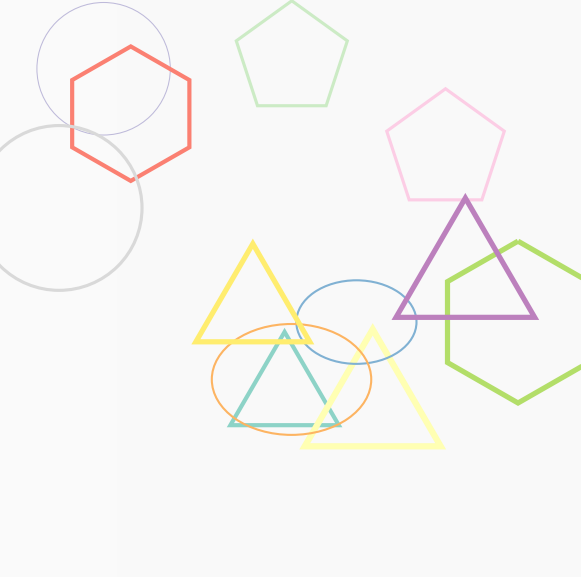[{"shape": "triangle", "thickness": 2, "radius": 0.54, "center": [0.49, 0.317]}, {"shape": "triangle", "thickness": 3, "radius": 0.68, "center": [0.641, 0.294]}, {"shape": "circle", "thickness": 0.5, "radius": 0.57, "center": [0.178, 0.88]}, {"shape": "hexagon", "thickness": 2, "radius": 0.58, "center": [0.225, 0.802]}, {"shape": "oval", "thickness": 1, "radius": 0.52, "center": [0.613, 0.441]}, {"shape": "oval", "thickness": 1, "radius": 0.69, "center": [0.502, 0.342]}, {"shape": "hexagon", "thickness": 2.5, "radius": 0.7, "center": [0.891, 0.441]}, {"shape": "pentagon", "thickness": 1.5, "radius": 0.53, "center": [0.766, 0.739]}, {"shape": "circle", "thickness": 1.5, "radius": 0.71, "center": [0.102, 0.639]}, {"shape": "triangle", "thickness": 2.5, "radius": 0.69, "center": [0.801, 0.518]}, {"shape": "pentagon", "thickness": 1.5, "radius": 0.5, "center": [0.502, 0.897]}, {"shape": "triangle", "thickness": 2.5, "radius": 0.57, "center": [0.435, 0.464]}]